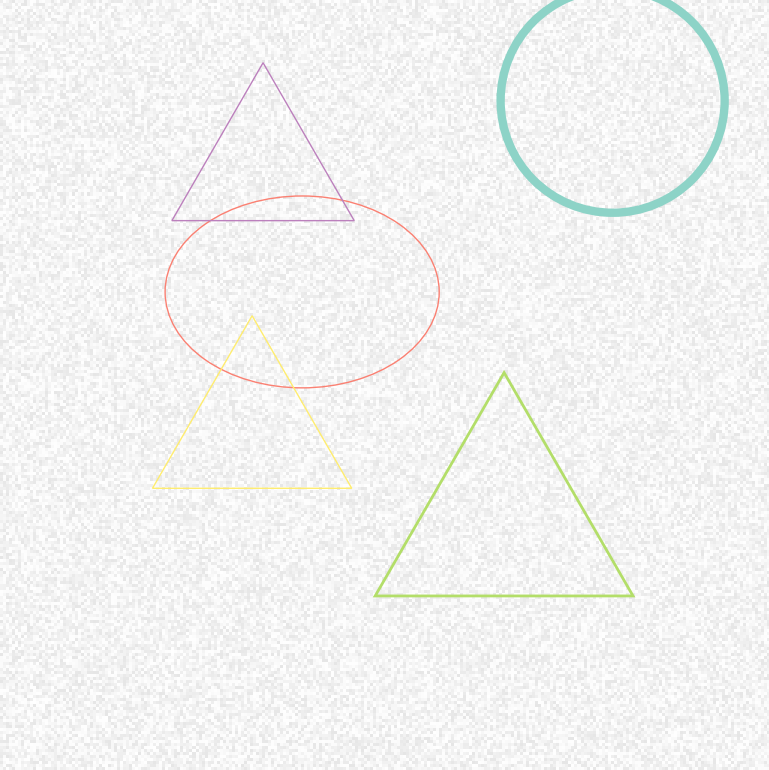[{"shape": "circle", "thickness": 3, "radius": 0.73, "center": [0.796, 0.869]}, {"shape": "oval", "thickness": 0.5, "radius": 0.89, "center": [0.392, 0.621]}, {"shape": "triangle", "thickness": 1, "radius": 0.97, "center": [0.655, 0.323]}, {"shape": "triangle", "thickness": 0.5, "radius": 0.68, "center": [0.342, 0.782]}, {"shape": "triangle", "thickness": 0.5, "radius": 0.75, "center": [0.327, 0.441]}]